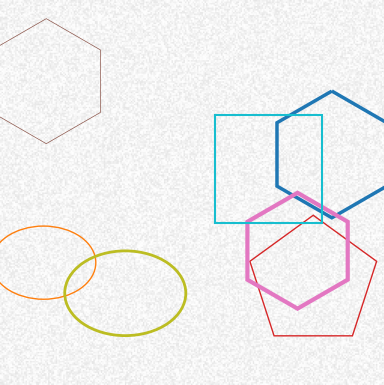[{"shape": "hexagon", "thickness": 2.5, "radius": 0.82, "center": [0.862, 0.599]}, {"shape": "oval", "thickness": 1, "radius": 0.68, "center": [0.113, 0.318]}, {"shape": "pentagon", "thickness": 1, "radius": 0.87, "center": [0.814, 0.268]}, {"shape": "hexagon", "thickness": 0.5, "radius": 0.81, "center": [0.12, 0.789]}, {"shape": "hexagon", "thickness": 3, "radius": 0.75, "center": [0.773, 0.349]}, {"shape": "oval", "thickness": 2, "radius": 0.79, "center": [0.325, 0.238]}, {"shape": "square", "thickness": 1.5, "radius": 0.7, "center": [0.697, 0.561]}]